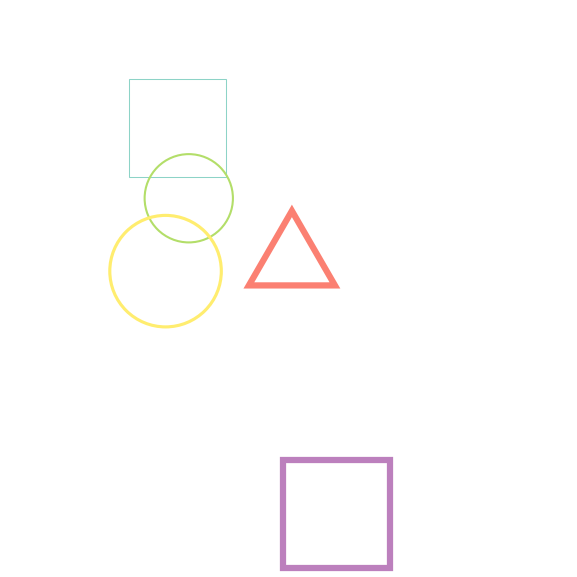[{"shape": "square", "thickness": 0.5, "radius": 0.42, "center": [0.307, 0.778]}, {"shape": "triangle", "thickness": 3, "radius": 0.43, "center": [0.505, 0.548]}, {"shape": "circle", "thickness": 1, "radius": 0.38, "center": [0.327, 0.656]}, {"shape": "square", "thickness": 3, "radius": 0.47, "center": [0.582, 0.109]}, {"shape": "circle", "thickness": 1.5, "radius": 0.48, "center": [0.287, 0.53]}]